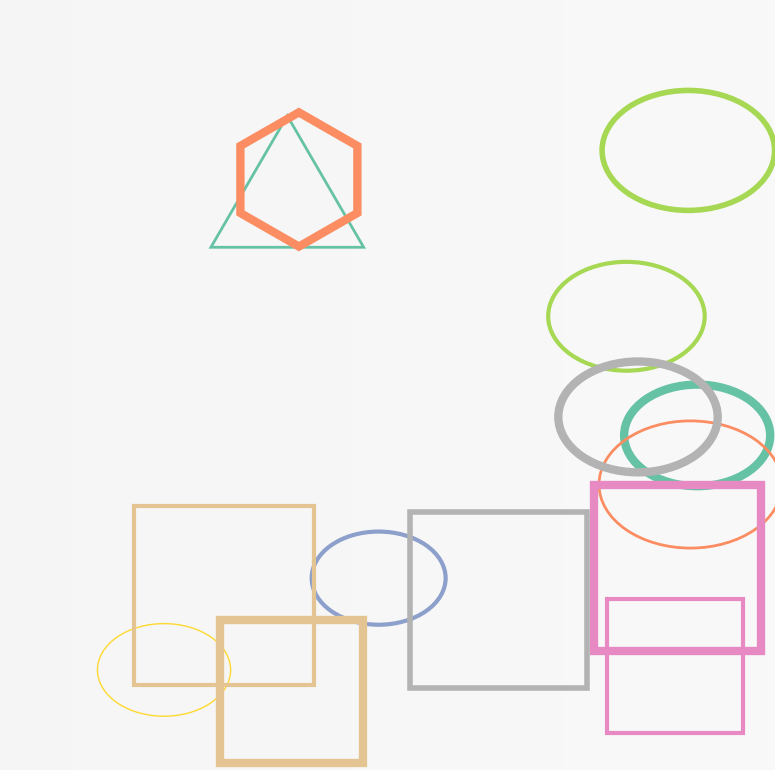[{"shape": "triangle", "thickness": 1, "radius": 0.57, "center": [0.371, 0.736]}, {"shape": "oval", "thickness": 3, "radius": 0.47, "center": [0.9, 0.435]}, {"shape": "oval", "thickness": 1, "radius": 0.59, "center": [0.891, 0.371]}, {"shape": "hexagon", "thickness": 3, "radius": 0.44, "center": [0.386, 0.767]}, {"shape": "oval", "thickness": 1.5, "radius": 0.43, "center": [0.489, 0.249]}, {"shape": "square", "thickness": 3, "radius": 0.54, "center": [0.874, 0.262]}, {"shape": "square", "thickness": 1.5, "radius": 0.44, "center": [0.871, 0.135]}, {"shape": "oval", "thickness": 1.5, "radius": 0.5, "center": [0.808, 0.589]}, {"shape": "oval", "thickness": 2, "radius": 0.56, "center": [0.888, 0.805]}, {"shape": "oval", "thickness": 0.5, "radius": 0.43, "center": [0.212, 0.13]}, {"shape": "square", "thickness": 1.5, "radius": 0.58, "center": [0.289, 0.226]}, {"shape": "square", "thickness": 3, "radius": 0.46, "center": [0.376, 0.102]}, {"shape": "oval", "thickness": 3, "radius": 0.51, "center": [0.823, 0.459]}, {"shape": "square", "thickness": 2, "radius": 0.57, "center": [0.643, 0.22]}]